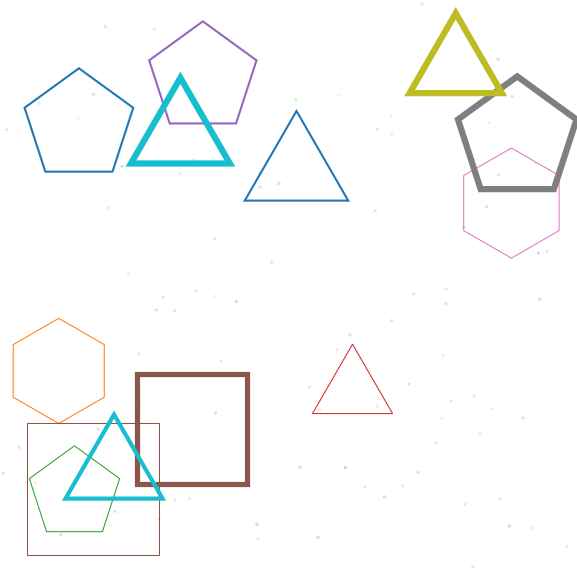[{"shape": "triangle", "thickness": 1, "radius": 0.52, "center": [0.513, 0.703]}, {"shape": "pentagon", "thickness": 1, "radius": 0.49, "center": [0.137, 0.782]}, {"shape": "hexagon", "thickness": 0.5, "radius": 0.46, "center": [0.102, 0.357]}, {"shape": "pentagon", "thickness": 0.5, "radius": 0.41, "center": [0.129, 0.145]}, {"shape": "triangle", "thickness": 0.5, "radius": 0.4, "center": [0.61, 0.323]}, {"shape": "pentagon", "thickness": 1, "radius": 0.49, "center": [0.351, 0.864]}, {"shape": "square", "thickness": 2.5, "radius": 0.48, "center": [0.332, 0.256]}, {"shape": "square", "thickness": 0.5, "radius": 0.57, "center": [0.16, 0.152]}, {"shape": "hexagon", "thickness": 0.5, "radius": 0.48, "center": [0.886, 0.647]}, {"shape": "pentagon", "thickness": 3, "radius": 0.54, "center": [0.896, 0.759]}, {"shape": "triangle", "thickness": 3, "radius": 0.46, "center": [0.789, 0.884]}, {"shape": "triangle", "thickness": 2, "radius": 0.49, "center": [0.197, 0.184]}, {"shape": "triangle", "thickness": 3, "radius": 0.49, "center": [0.312, 0.765]}]